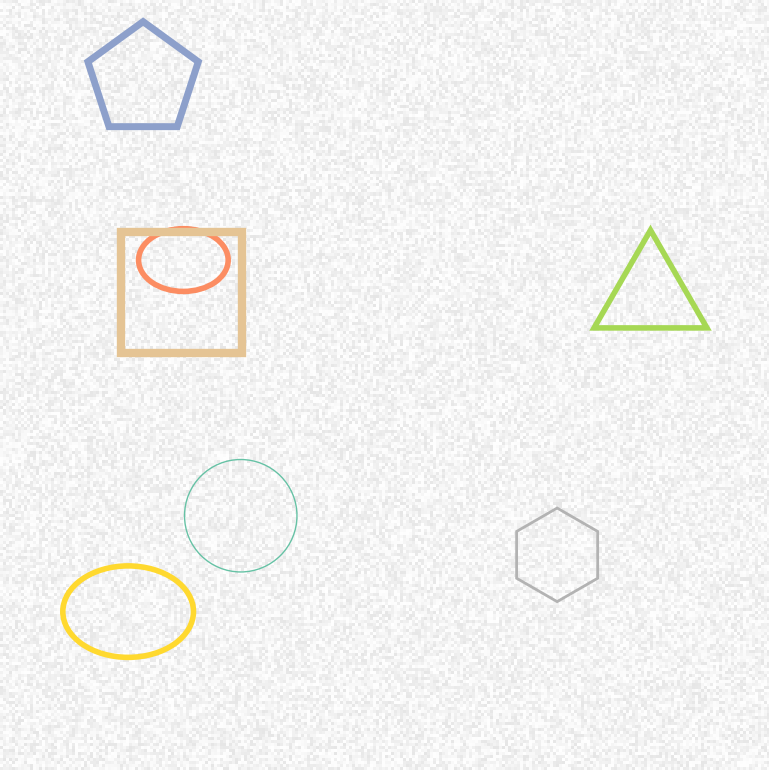[{"shape": "circle", "thickness": 0.5, "radius": 0.37, "center": [0.313, 0.33]}, {"shape": "oval", "thickness": 2, "radius": 0.29, "center": [0.238, 0.662]}, {"shape": "pentagon", "thickness": 2.5, "radius": 0.38, "center": [0.186, 0.897]}, {"shape": "triangle", "thickness": 2, "radius": 0.42, "center": [0.845, 0.616]}, {"shape": "oval", "thickness": 2, "radius": 0.42, "center": [0.166, 0.206]}, {"shape": "square", "thickness": 3, "radius": 0.39, "center": [0.235, 0.62]}, {"shape": "hexagon", "thickness": 1, "radius": 0.3, "center": [0.724, 0.279]}]